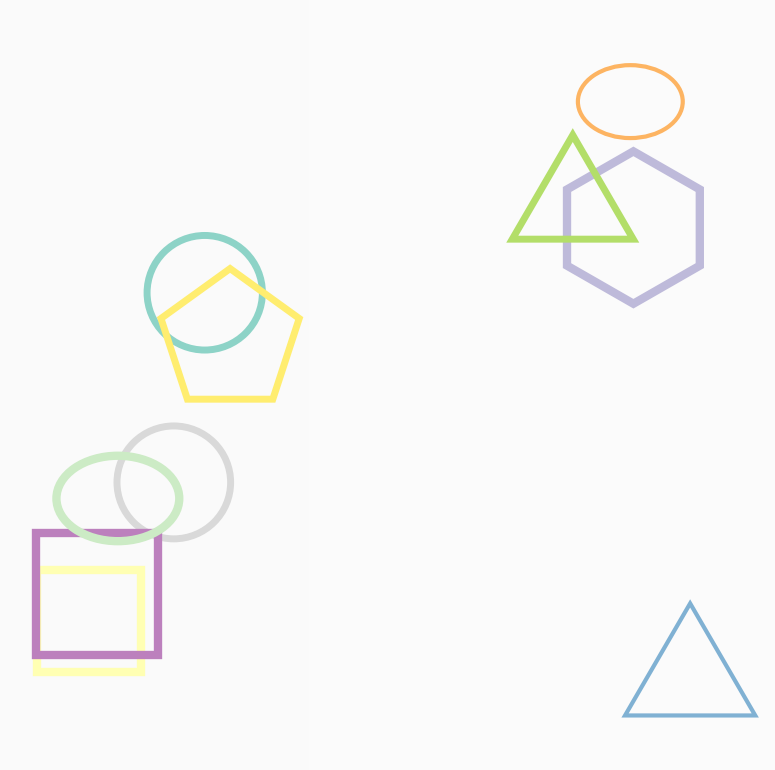[{"shape": "circle", "thickness": 2.5, "radius": 0.37, "center": [0.264, 0.62]}, {"shape": "square", "thickness": 3, "radius": 0.33, "center": [0.115, 0.193]}, {"shape": "hexagon", "thickness": 3, "radius": 0.49, "center": [0.817, 0.704]}, {"shape": "triangle", "thickness": 1.5, "radius": 0.49, "center": [0.891, 0.119]}, {"shape": "oval", "thickness": 1.5, "radius": 0.34, "center": [0.813, 0.868]}, {"shape": "triangle", "thickness": 2.5, "radius": 0.45, "center": [0.739, 0.734]}, {"shape": "circle", "thickness": 2.5, "radius": 0.37, "center": [0.224, 0.374]}, {"shape": "square", "thickness": 3, "radius": 0.4, "center": [0.125, 0.229]}, {"shape": "oval", "thickness": 3, "radius": 0.4, "center": [0.152, 0.353]}, {"shape": "pentagon", "thickness": 2.5, "radius": 0.47, "center": [0.297, 0.557]}]